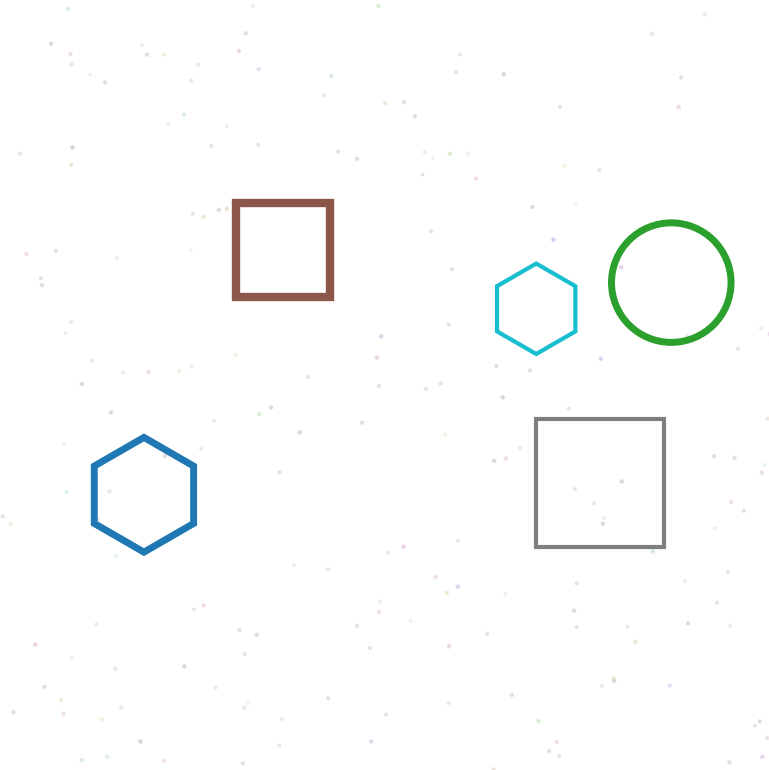[{"shape": "hexagon", "thickness": 2.5, "radius": 0.37, "center": [0.187, 0.357]}, {"shape": "circle", "thickness": 2.5, "radius": 0.39, "center": [0.872, 0.633]}, {"shape": "square", "thickness": 3, "radius": 0.3, "center": [0.368, 0.675]}, {"shape": "square", "thickness": 1.5, "radius": 0.42, "center": [0.779, 0.373]}, {"shape": "hexagon", "thickness": 1.5, "radius": 0.29, "center": [0.696, 0.599]}]